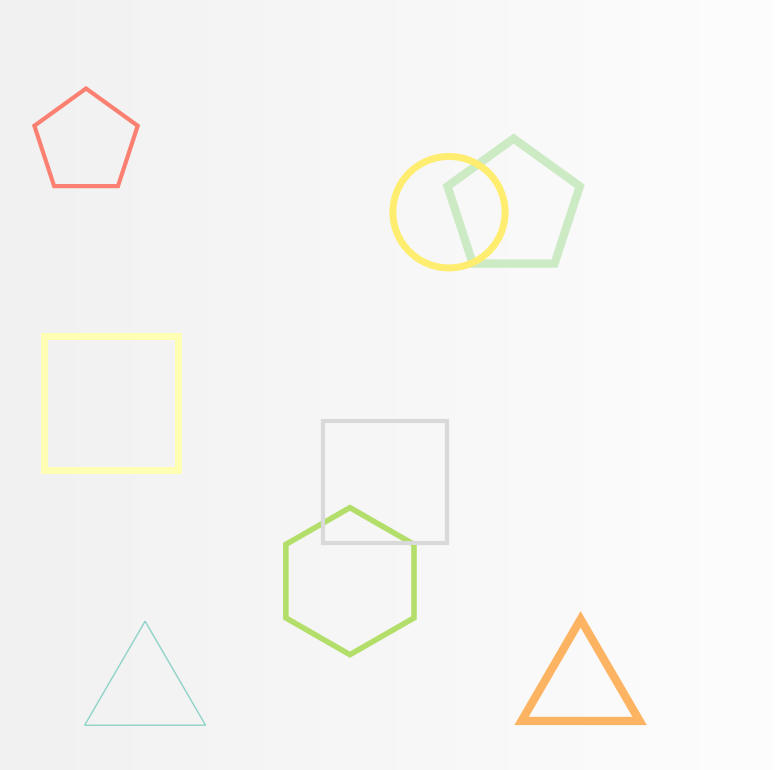[{"shape": "triangle", "thickness": 0.5, "radius": 0.45, "center": [0.187, 0.103]}, {"shape": "square", "thickness": 2.5, "radius": 0.43, "center": [0.143, 0.477]}, {"shape": "pentagon", "thickness": 1.5, "radius": 0.35, "center": [0.111, 0.815]}, {"shape": "triangle", "thickness": 3, "radius": 0.44, "center": [0.749, 0.108]}, {"shape": "hexagon", "thickness": 2, "radius": 0.48, "center": [0.452, 0.245]}, {"shape": "square", "thickness": 1.5, "radius": 0.4, "center": [0.497, 0.374]}, {"shape": "pentagon", "thickness": 3, "radius": 0.45, "center": [0.663, 0.73]}, {"shape": "circle", "thickness": 2.5, "radius": 0.36, "center": [0.579, 0.724]}]